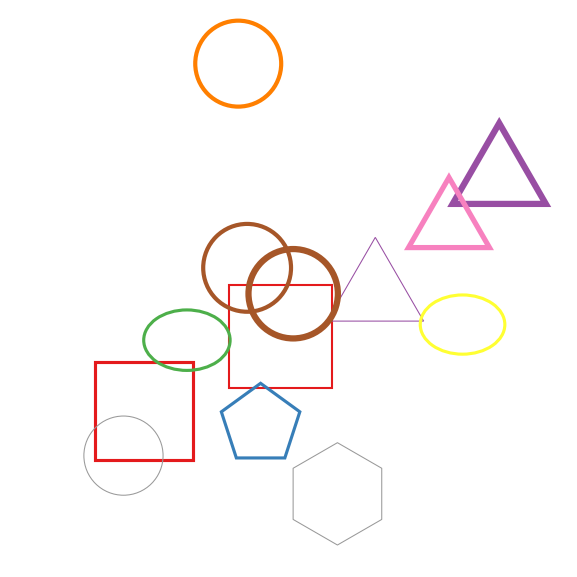[{"shape": "square", "thickness": 1, "radius": 0.45, "center": [0.486, 0.417]}, {"shape": "square", "thickness": 1.5, "radius": 0.42, "center": [0.249, 0.288]}, {"shape": "pentagon", "thickness": 1.5, "radius": 0.36, "center": [0.451, 0.264]}, {"shape": "oval", "thickness": 1.5, "radius": 0.37, "center": [0.324, 0.41]}, {"shape": "triangle", "thickness": 0.5, "radius": 0.48, "center": [0.65, 0.491]}, {"shape": "triangle", "thickness": 3, "radius": 0.47, "center": [0.864, 0.693]}, {"shape": "circle", "thickness": 2, "radius": 0.37, "center": [0.413, 0.889]}, {"shape": "oval", "thickness": 1.5, "radius": 0.37, "center": [0.801, 0.437]}, {"shape": "circle", "thickness": 3, "radius": 0.39, "center": [0.508, 0.491]}, {"shape": "circle", "thickness": 2, "radius": 0.38, "center": [0.428, 0.535]}, {"shape": "triangle", "thickness": 2.5, "radius": 0.4, "center": [0.777, 0.611]}, {"shape": "hexagon", "thickness": 0.5, "radius": 0.44, "center": [0.584, 0.144]}, {"shape": "circle", "thickness": 0.5, "radius": 0.34, "center": [0.214, 0.21]}]